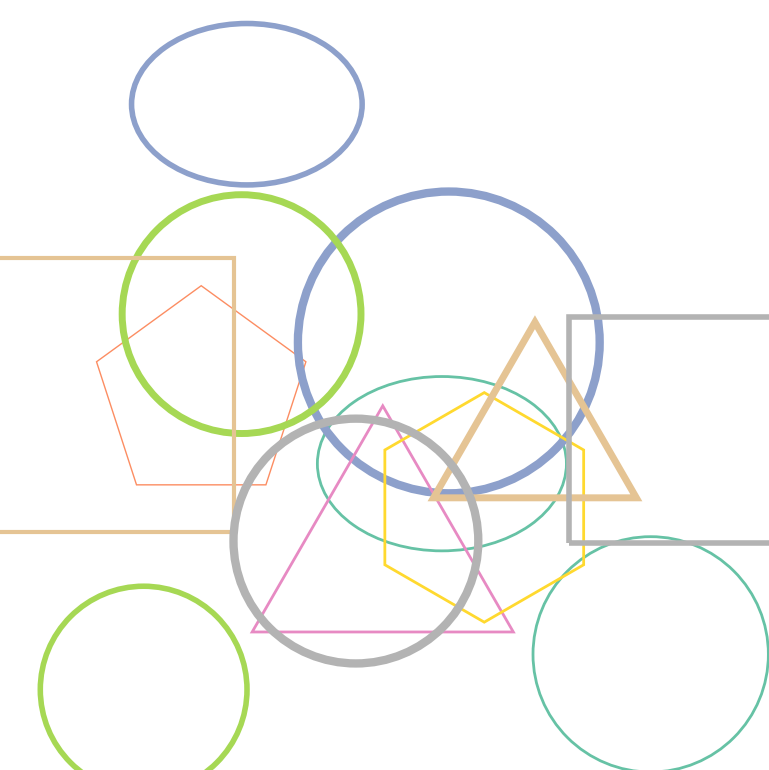[{"shape": "circle", "thickness": 1, "radius": 0.76, "center": [0.845, 0.15]}, {"shape": "oval", "thickness": 1, "radius": 0.81, "center": [0.574, 0.398]}, {"shape": "pentagon", "thickness": 0.5, "radius": 0.71, "center": [0.261, 0.486]}, {"shape": "circle", "thickness": 3, "radius": 0.98, "center": [0.583, 0.555]}, {"shape": "oval", "thickness": 2, "radius": 0.75, "center": [0.321, 0.865]}, {"shape": "triangle", "thickness": 1, "radius": 0.98, "center": [0.497, 0.277]}, {"shape": "circle", "thickness": 2, "radius": 0.67, "center": [0.187, 0.104]}, {"shape": "circle", "thickness": 2.5, "radius": 0.78, "center": [0.314, 0.592]}, {"shape": "hexagon", "thickness": 1, "radius": 0.75, "center": [0.629, 0.341]}, {"shape": "square", "thickness": 1.5, "radius": 0.89, "center": [0.126, 0.487]}, {"shape": "triangle", "thickness": 2.5, "radius": 0.76, "center": [0.695, 0.43]}, {"shape": "circle", "thickness": 3, "radius": 0.79, "center": [0.462, 0.297]}, {"shape": "square", "thickness": 2, "radius": 0.73, "center": [0.885, 0.441]}]